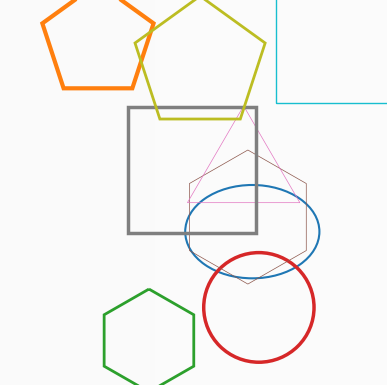[{"shape": "oval", "thickness": 1.5, "radius": 0.87, "center": [0.651, 0.398]}, {"shape": "pentagon", "thickness": 3, "radius": 0.75, "center": [0.253, 0.893]}, {"shape": "hexagon", "thickness": 2, "radius": 0.67, "center": [0.384, 0.116]}, {"shape": "circle", "thickness": 2.5, "radius": 0.71, "center": [0.668, 0.202]}, {"shape": "hexagon", "thickness": 0.5, "radius": 0.87, "center": [0.64, 0.436]}, {"shape": "triangle", "thickness": 0.5, "radius": 0.84, "center": [0.629, 0.557]}, {"shape": "square", "thickness": 2.5, "radius": 0.82, "center": [0.495, 0.559]}, {"shape": "pentagon", "thickness": 2, "radius": 0.88, "center": [0.516, 0.834]}, {"shape": "square", "thickness": 1, "radius": 0.74, "center": [0.86, 0.881]}]